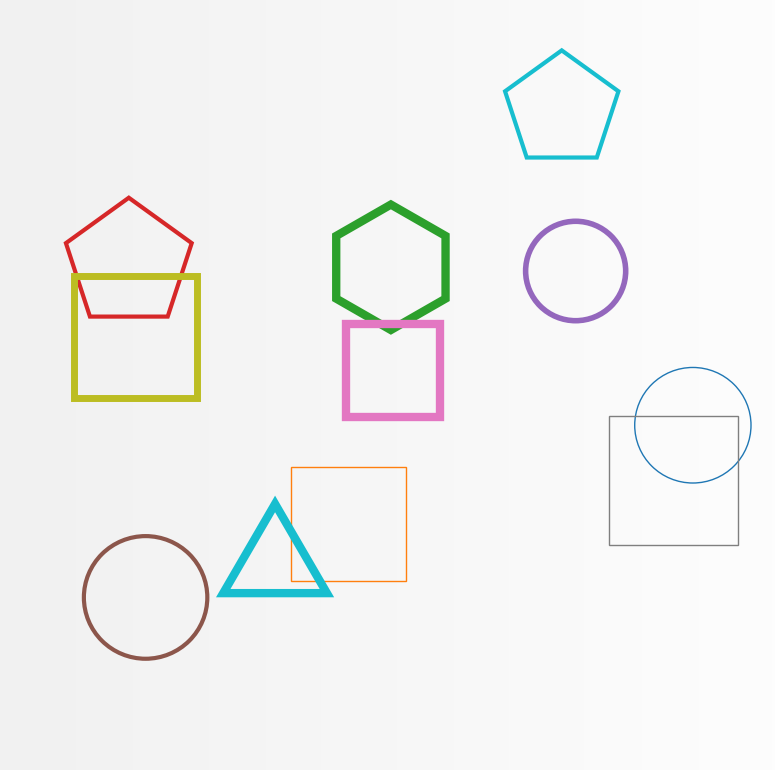[{"shape": "circle", "thickness": 0.5, "radius": 0.38, "center": [0.894, 0.448]}, {"shape": "square", "thickness": 0.5, "radius": 0.37, "center": [0.45, 0.319]}, {"shape": "hexagon", "thickness": 3, "radius": 0.41, "center": [0.504, 0.653]}, {"shape": "pentagon", "thickness": 1.5, "radius": 0.43, "center": [0.166, 0.658]}, {"shape": "circle", "thickness": 2, "radius": 0.32, "center": [0.743, 0.648]}, {"shape": "circle", "thickness": 1.5, "radius": 0.4, "center": [0.188, 0.224]}, {"shape": "square", "thickness": 3, "radius": 0.3, "center": [0.507, 0.519]}, {"shape": "square", "thickness": 0.5, "radius": 0.42, "center": [0.869, 0.376]}, {"shape": "square", "thickness": 2.5, "radius": 0.4, "center": [0.175, 0.562]}, {"shape": "triangle", "thickness": 3, "radius": 0.39, "center": [0.355, 0.268]}, {"shape": "pentagon", "thickness": 1.5, "radius": 0.38, "center": [0.725, 0.858]}]